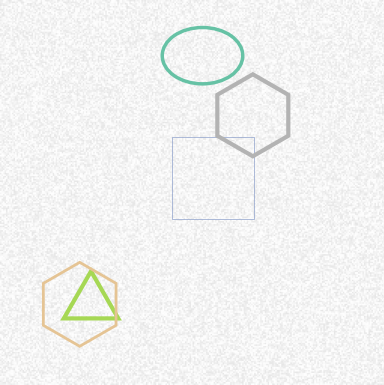[{"shape": "oval", "thickness": 2.5, "radius": 0.52, "center": [0.526, 0.855]}, {"shape": "square", "thickness": 0.5, "radius": 0.54, "center": [0.554, 0.538]}, {"shape": "triangle", "thickness": 3, "radius": 0.41, "center": [0.236, 0.214]}, {"shape": "hexagon", "thickness": 2, "radius": 0.55, "center": [0.207, 0.21]}, {"shape": "hexagon", "thickness": 3, "radius": 0.53, "center": [0.657, 0.701]}]